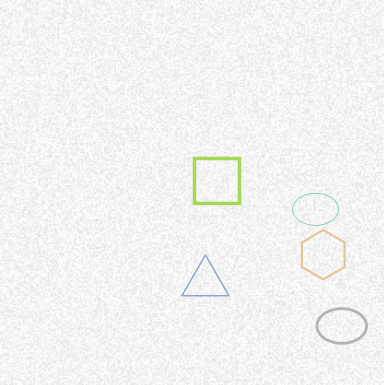[{"shape": "oval", "thickness": 0.5, "radius": 0.3, "center": [0.82, 0.456]}, {"shape": "triangle", "thickness": 1, "radius": 0.35, "center": [0.534, 0.267]}, {"shape": "square", "thickness": 2.5, "radius": 0.29, "center": [0.563, 0.531]}, {"shape": "hexagon", "thickness": 1.5, "radius": 0.32, "center": [0.84, 0.338]}, {"shape": "oval", "thickness": 2, "radius": 0.32, "center": [0.888, 0.153]}]